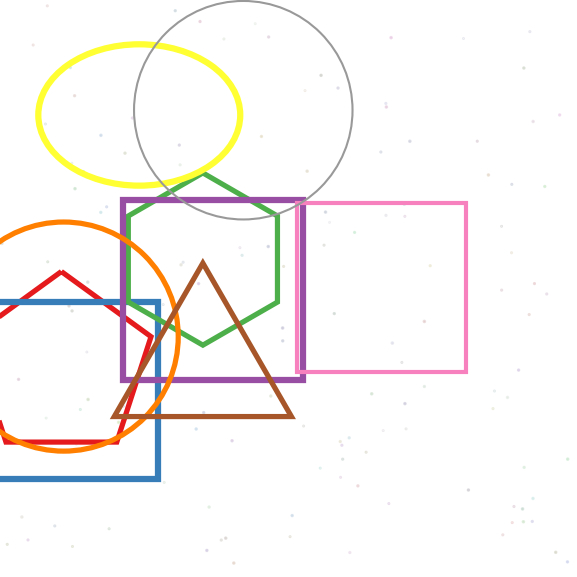[{"shape": "pentagon", "thickness": 2.5, "radius": 0.82, "center": [0.106, 0.366]}, {"shape": "square", "thickness": 3, "radius": 0.77, "center": [0.121, 0.323]}, {"shape": "hexagon", "thickness": 2.5, "radius": 0.75, "center": [0.351, 0.551]}, {"shape": "square", "thickness": 3, "radius": 0.78, "center": [0.369, 0.497]}, {"shape": "circle", "thickness": 2.5, "radius": 0.99, "center": [0.11, 0.416]}, {"shape": "oval", "thickness": 3, "radius": 0.87, "center": [0.241, 0.8]}, {"shape": "triangle", "thickness": 2.5, "radius": 0.89, "center": [0.351, 0.366]}, {"shape": "square", "thickness": 2, "radius": 0.73, "center": [0.661, 0.502]}, {"shape": "circle", "thickness": 1, "radius": 0.95, "center": [0.421, 0.808]}]